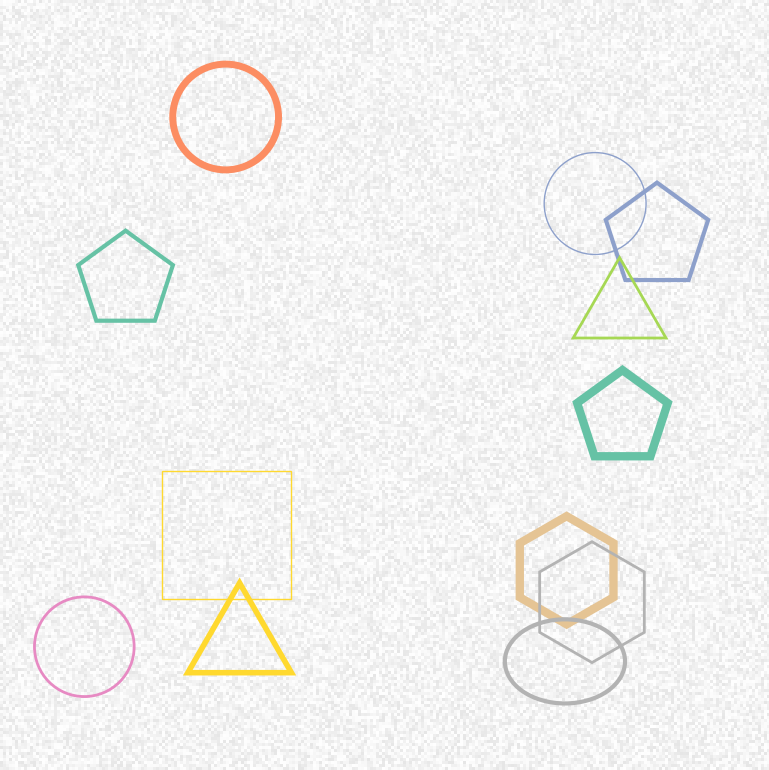[{"shape": "pentagon", "thickness": 3, "radius": 0.31, "center": [0.808, 0.457]}, {"shape": "pentagon", "thickness": 1.5, "radius": 0.32, "center": [0.163, 0.636]}, {"shape": "circle", "thickness": 2.5, "radius": 0.34, "center": [0.293, 0.848]}, {"shape": "pentagon", "thickness": 1.5, "radius": 0.35, "center": [0.853, 0.693]}, {"shape": "circle", "thickness": 0.5, "radius": 0.33, "center": [0.773, 0.736]}, {"shape": "circle", "thickness": 1, "radius": 0.32, "center": [0.109, 0.16]}, {"shape": "triangle", "thickness": 1, "radius": 0.35, "center": [0.805, 0.596]}, {"shape": "square", "thickness": 0.5, "radius": 0.42, "center": [0.294, 0.305]}, {"shape": "triangle", "thickness": 2, "radius": 0.39, "center": [0.311, 0.165]}, {"shape": "hexagon", "thickness": 3, "radius": 0.35, "center": [0.736, 0.259]}, {"shape": "oval", "thickness": 1.5, "radius": 0.39, "center": [0.734, 0.141]}, {"shape": "hexagon", "thickness": 1, "radius": 0.39, "center": [0.769, 0.218]}]